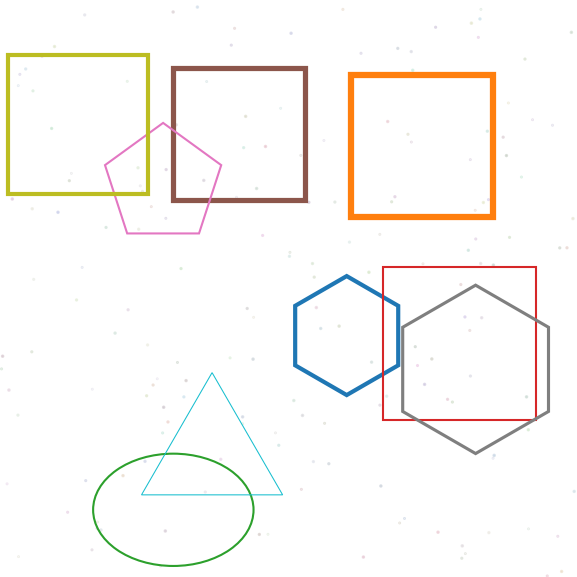[{"shape": "hexagon", "thickness": 2, "radius": 0.52, "center": [0.6, 0.418]}, {"shape": "square", "thickness": 3, "radius": 0.61, "center": [0.731, 0.747]}, {"shape": "oval", "thickness": 1, "radius": 0.69, "center": [0.3, 0.116]}, {"shape": "square", "thickness": 1, "radius": 0.66, "center": [0.795, 0.404]}, {"shape": "square", "thickness": 2.5, "radius": 0.57, "center": [0.414, 0.767]}, {"shape": "pentagon", "thickness": 1, "radius": 0.53, "center": [0.282, 0.681]}, {"shape": "hexagon", "thickness": 1.5, "radius": 0.73, "center": [0.824, 0.36]}, {"shape": "square", "thickness": 2, "radius": 0.61, "center": [0.135, 0.784]}, {"shape": "triangle", "thickness": 0.5, "radius": 0.71, "center": [0.367, 0.213]}]